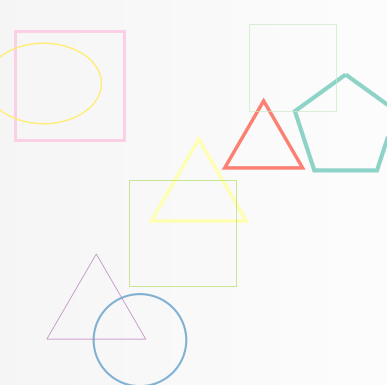[{"shape": "pentagon", "thickness": 3, "radius": 0.69, "center": [0.892, 0.669]}, {"shape": "triangle", "thickness": 2.5, "radius": 0.71, "center": [0.513, 0.497]}, {"shape": "triangle", "thickness": 2.5, "radius": 0.58, "center": [0.68, 0.622]}, {"shape": "circle", "thickness": 1.5, "radius": 0.6, "center": [0.361, 0.117]}, {"shape": "square", "thickness": 0.5, "radius": 0.69, "center": [0.471, 0.394]}, {"shape": "square", "thickness": 2, "radius": 0.7, "center": [0.179, 0.778]}, {"shape": "triangle", "thickness": 0.5, "radius": 0.74, "center": [0.248, 0.193]}, {"shape": "square", "thickness": 0.5, "radius": 0.56, "center": [0.756, 0.825]}, {"shape": "oval", "thickness": 1, "radius": 0.75, "center": [0.113, 0.783]}]